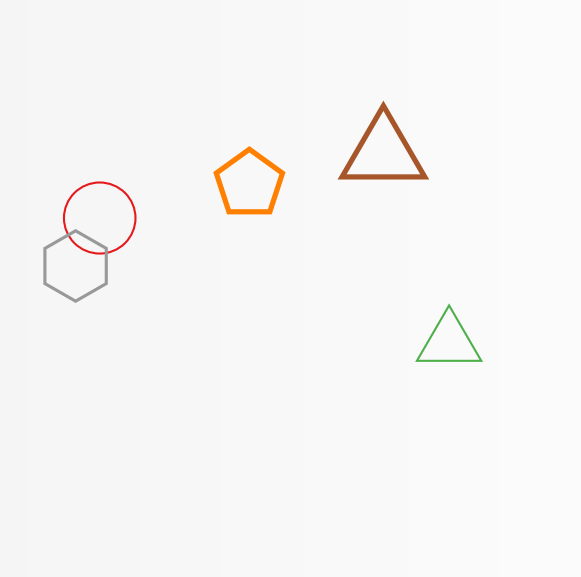[{"shape": "circle", "thickness": 1, "radius": 0.31, "center": [0.172, 0.622]}, {"shape": "triangle", "thickness": 1, "radius": 0.32, "center": [0.773, 0.406]}, {"shape": "pentagon", "thickness": 2.5, "radius": 0.3, "center": [0.429, 0.681]}, {"shape": "triangle", "thickness": 2.5, "radius": 0.41, "center": [0.66, 0.734]}, {"shape": "hexagon", "thickness": 1.5, "radius": 0.3, "center": [0.13, 0.539]}]